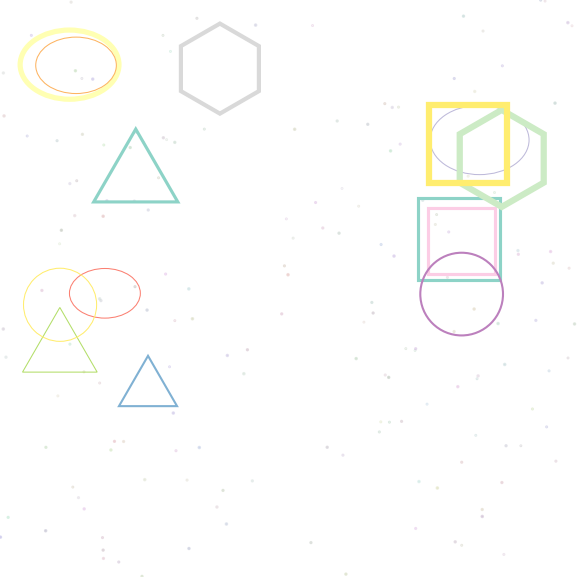[{"shape": "triangle", "thickness": 1.5, "radius": 0.42, "center": [0.235, 0.692]}, {"shape": "square", "thickness": 1.5, "radius": 0.36, "center": [0.795, 0.585]}, {"shape": "oval", "thickness": 2.5, "radius": 0.43, "center": [0.12, 0.887]}, {"shape": "oval", "thickness": 0.5, "radius": 0.43, "center": [0.83, 0.757]}, {"shape": "oval", "thickness": 0.5, "radius": 0.31, "center": [0.182, 0.491]}, {"shape": "triangle", "thickness": 1, "radius": 0.29, "center": [0.256, 0.325]}, {"shape": "oval", "thickness": 0.5, "radius": 0.35, "center": [0.132, 0.886]}, {"shape": "triangle", "thickness": 0.5, "radius": 0.37, "center": [0.104, 0.392]}, {"shape": "square", "thickness": 1.5, "radius": 0.29, "center": [0.799, 0.581]}, {"shape": "hexagon", "thickness": 2, "radius": 0.39, "center": [0.381, 0.88]}, {"shape": "circle", "thickness": 1, "radius": 0.36, "center": [0.799, 0.49]}, {"shape": "hexagon", "thickness": 3, "radius": 0.42, "center": [0.869, 0.725]}, {"shape": "circle", "thickness": 0.5, "radius": 0.32, "center": [0.104, 0.471]}, {"shape": "square", "thickness": 3, "radius": 0.33, "center": [0.81, 0.75]}]